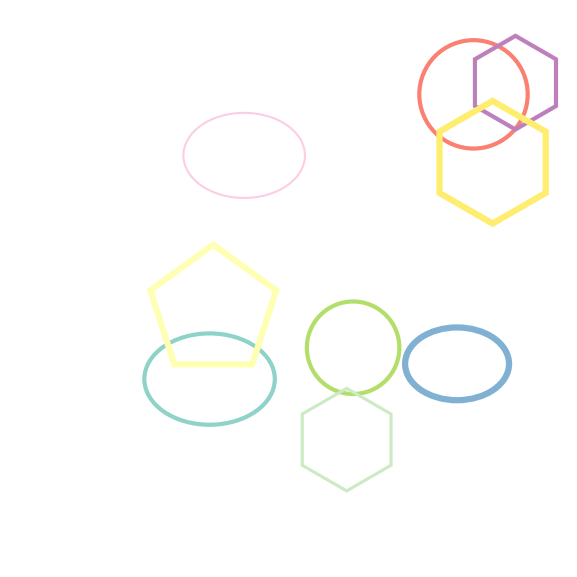[{"shape": "oval", "thickness": 2, "radius": 0.56, "center": [0.363, 0.343]}, {"shape": "pentagon", "thickness": 3, "radius": 0.57, "center": [0.369, 0.461]}, {"shape": "circle", "thickness": 2, "radius": 0.47, "center": [0.82, 0.836]}, {"shape": "oval", "thickness": 3, "radius": 0.45, "center": [0.791, 0.369]}, {"shape": "circle", "thickness": 2, "radius": 0.4, "center": [0.611, 0.397]}, {"shape": "oval", "thickness": 1, "radius": 0.53, "center": [0.423, 0.73]}, {"shape": "hexagon", "thickness": 2, "radius": 0.41, "center": [0.893, 0.856]}, {"shape": "hexagon", "thickness": 1.5, "radius": 0.44, "center": [0.6, 0.238]}, {"shape": "hexagon", "thickness": 3, "radius": 0.53, "center": [0.853, 0.718]}]